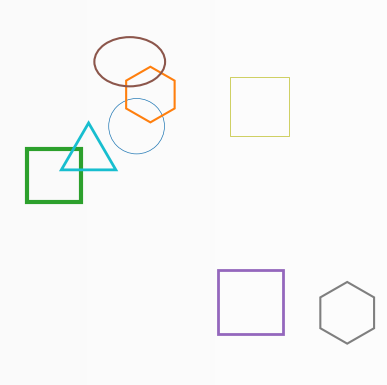[{"shape": "circle", "thickness": 0.5, "radius": 0.36, "center": [0.352, 0.672]}, {"shape": "hexagon", "thickness": 1.5, "radius": 0.36, "center": [0.388, 0.754]}, {"shape": "square", "thickness": 3, "radius": 0.35, "center": [0.139, 0.544]}, {"shape": "square", "thickness": 2, "radius": 0.42, "center": [0.647, 0.216]}, {"shape": "oval", "thickness": 1.5, "radius": 0.46, "center": [0.335, 0.84]}, {"shape": "hexagon", "thickness": 1.5, "radius": 0.4, "center": [0.896, 0.188]}, {"shape": "square", "thickness": 0.5, "radius": 0.39, "center": [0.67, 0.723]}, {"shape": "triangle", "thickness": 2, "radius": 0.41, "center": [0.229, 0.599]}]